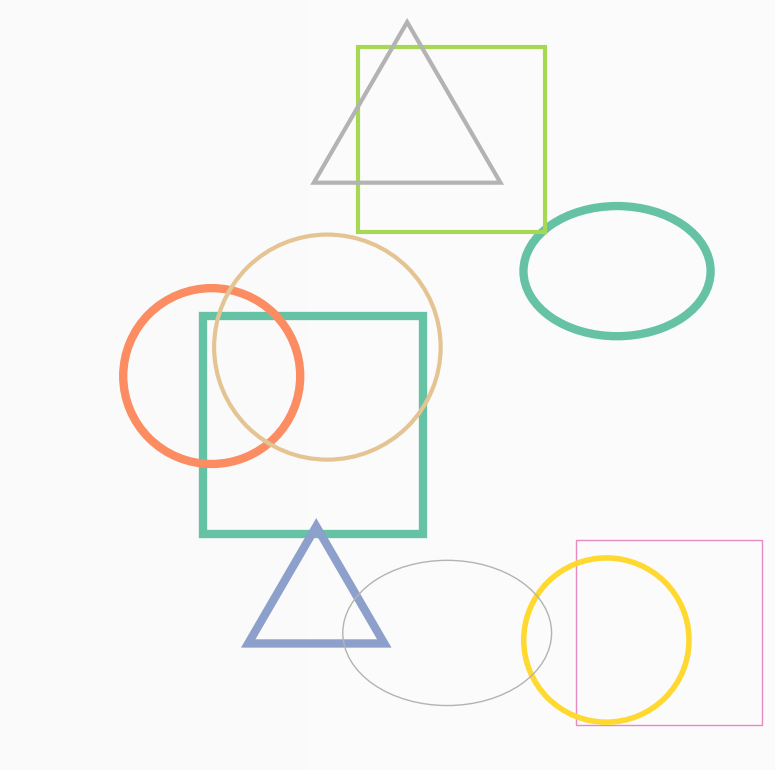[{"shape": "oval", "thickness": 3, "radius": 0.6, "center": [0.796, 0.648]}, {"shape": "square", "thickness": 3, "radius": 0.71, "center": [0.404, 0.448]}, {"shape": "circle", "thickness": 3, "radius": 0.57, "center": [0.273, 0.512]}, {"shape": "triangle", "thickness": 3, "radius": 0.51, "center": [0.408, 0.215]}, {"shape": "square", "thickness": 0.5, "radius": 0.6, "center": [0.863, 0.179]}, {"shape": "square", "thickness": 1.5, "radius": 0.6, "center": [0.583, 0.819]}, {"shape": "circle", "thickness": 2, "radius": 0.53, "center": [0.782, 0.169]}, {"shape": "circle", "thickness": 1.5, "radius": 0.73, "center": [0.422, 0.549]}, {"shape": "oval", "thickness": 0.5, "radius": 0.67, "center": [0.577, 0.178]}, {"shape": "triangle", "thickness": 1.5, "radius": 0.7, "center": [0.525, 0.832]}]